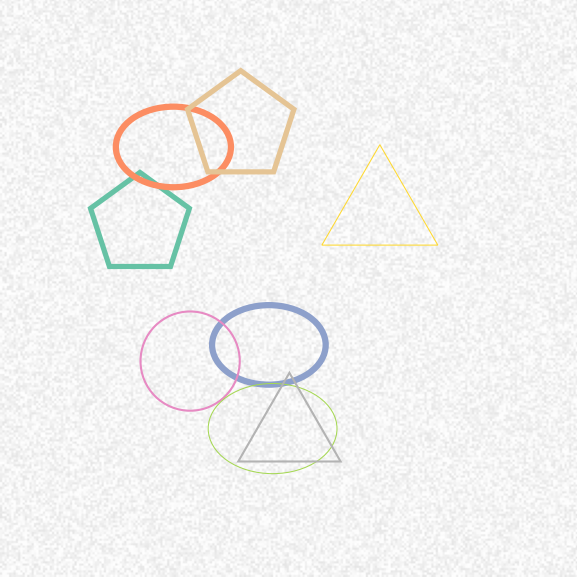[{"shape": "pentagon", "thickness": 2.5, "radius": 0.45, "center": [0.242, 0.611]}, {"shape": "oval", "thickness": 3, "radius": 0.5, "center": [0.3, 0.745]}, {"shape": "oval", "thickness": 3, "radius": 0.49, "center": [0.466, 0.402]}, {"shape": "circle", "thickness": 1, "radius": 0.43, "center": [0.329, 0.374]}, {"shape": "oval", "thickness": 0.5, "radius": 0.56, "center": [0.472, 0.257]}, {"shape": "triangle", "thickness": 0.5, "radius": 0.58, "center": [0.658, 0.633]}, {"shape": "pentagon", "thickness": 2.5, "radius": 0.48, "center": [0.417, 0.78]}, {"shape": "triangle", "thickness": 1, "radius": 0.51, "center": [0.501, 0.251]}]